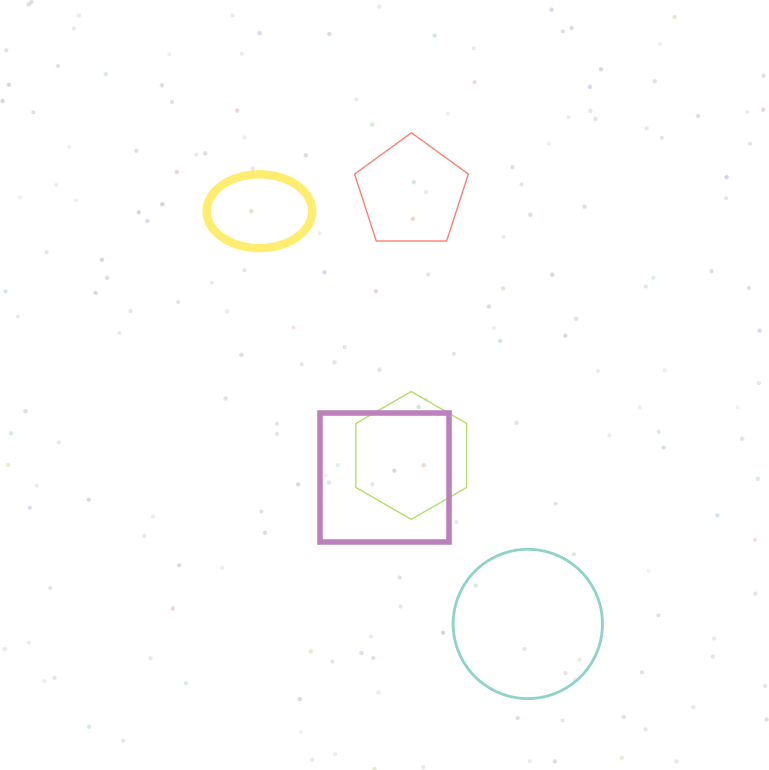[{"shape": "circle", "thickness": 1, "radius": 0.48, "center": [0.685, 0.19]}, {"shape": "pentagon", "thickness": 0.5, "radius": 0.39, "center": [0.534, 0.75]}, {"shape": "hexagon", "thickness": 0.5, "radius": 0.42, "center": [0.534, 0.408]}, {"shape": "square", "thickness": 2, "radius": 0.42, "center": [0.499, 0.38]}, {"shape": "oval", "thickness": 3, "radius": 0.34, "center": [0.337, 0.726]}]